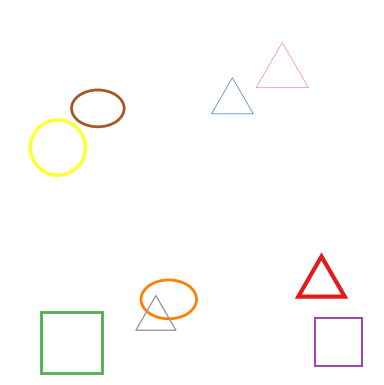[{"shape": "triangle", "thickness": 3, "radius": 0.35, "center": [0.835, 0.264]}, {"shape": "triangle", "thickness": 0.5, "radius": 0.31, "center": [0.604, 0.736]}, {"shape": "square", "thickness": 2, "radius": 0.39, "center": [0.185, 0.111]}, {"shape": "square", "thickness": 1.5, "radius": 0.31, "center": [0.88, 0.112]}, {"shape": "oval", "thickness": 2, "radius": 0.36, "center": [0.438, 0.222]}, {"shape": "circle", "thickness": 2.5, "radius": 0.36, "center": [0.15, 0.617]}, {"shape": "oval", "thickness": 2, "radius": 0.34, "center": [0.254, 0.718]}, {"shape": "triangle", "thickness": 0.5, "radius": 0.39, "center": [0.733, 0.812]}, {"shape": "triangle", "thickness": 1, "radius": 0.3, "center": [0.405, 0.172]}]